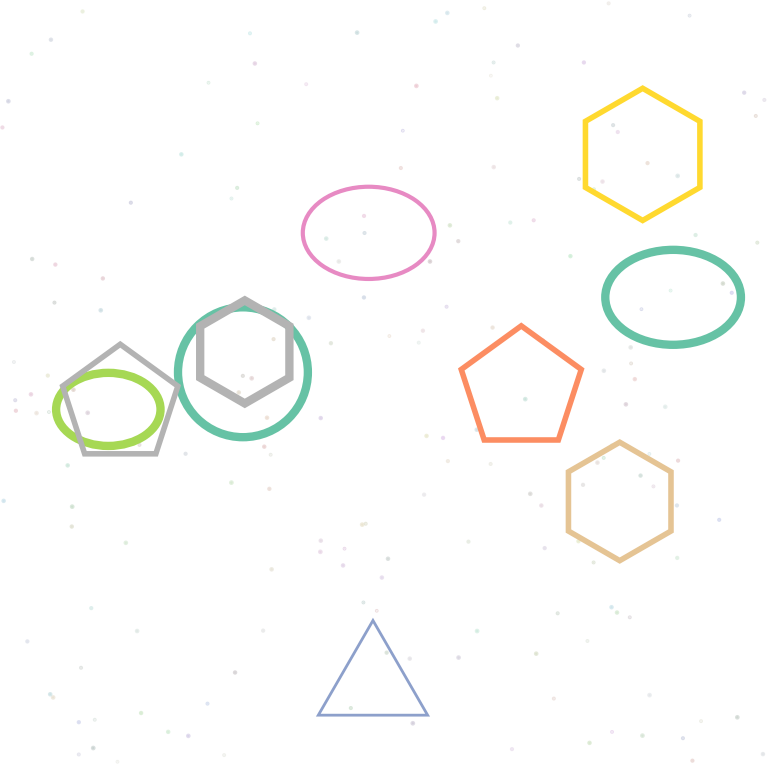[{"shape": "oval", "thickness": 3, "radius": 0.44, "center": [0.874, 0.614]}, {"shape": "circle", "thickness": 3, "radius": 0.42, "center": [0.316, 0.517]}, {"shape": "pentagon", "thickness": 2, "radius": 0.41, "center": [0.677, 0.495]}, {"shape": "triangle", "thickness": 1, "radius": 0.41, "center": [0.484, 0.112]}, {"shape": "oval", "thickness": 1.5, "radius": 0.43, "center": [0.479, 0.698]}, {"shape": "oval", "thickness": 3, "radius": 0.34, "center": [0.141, 0.468]}, {"shape": "hexagon", "thickness": 2, "radius": 0.43, "center": [0.835, 0.799]}, {"shape": "hexagon", "thickness": 2, "radius": 0.38, "center": [0.805, 0.349]}, {"shape": "pentagon", "thickness": 2, "radius": 0.39, "center": [0.156, 0.474]}, {"shape": "hexagon", "thickness": 3, "radius": 0.33, "center": [0.318, 0.543]}]